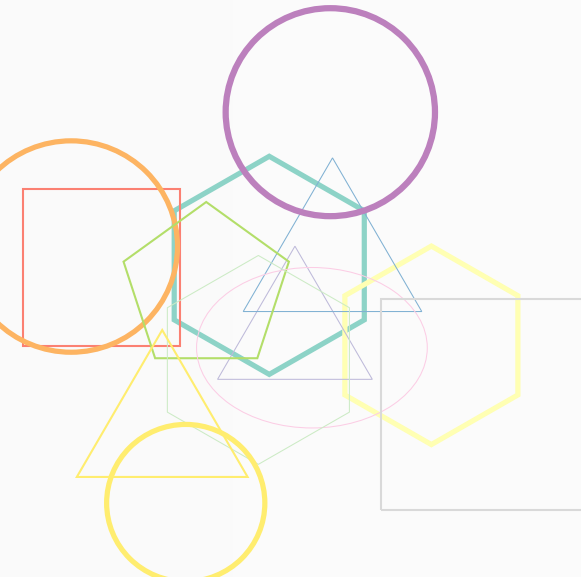[{"shape": "hexagon", "thickness": 2.5, "radius": 0.94, "center": [0.463, 0.54]}, {"shape": "hexagon", "thickness": 2.5, "radius": 0.86, "center": [0.742, 0.401]}, {"shape": "triangle", "thickness": 0.5, "radius": 0.77, "center": [0.507, 0.419]}, {"shape": "square", "thickness": 1, "radius": 0.68, "center": [0.175, 0.536]}, {"shape": "triangle", "thickness": 0.5, "radius": 0.89, "center": [0.572, 0.548]}, {"shape": "circle", "thickness": 2.5, "radius": 0.92, "center": [0.122, 0.572]}, {"shape": "pentagon", "thickness": 1, "radius": 0.75, "center": [0.355, 0.5]}, {"shape": "oval", "thickness": 0.5, "radius": 0.99, "center": [0.537, 0.397]}, {"shape": "square", "thickness": 1, "radius": 0.92, "center": [0.839, 0.298]}, {"shape": "circle", "thickness": 3, "radius": 0.9, "center": [0.568, 0.805]}, {"shape": "hexagon", "thickness": 0.5, "radius": 0.9, "center": [0.445, 0.376]}, {"shape": "triangle", "thickness": 1, "radius": 0.85, "center": [0.279, 0.258]}, {"shape": "circle", "thickness": 2.5, "radius": 0.68, "center": [0.32, 0.128]}]